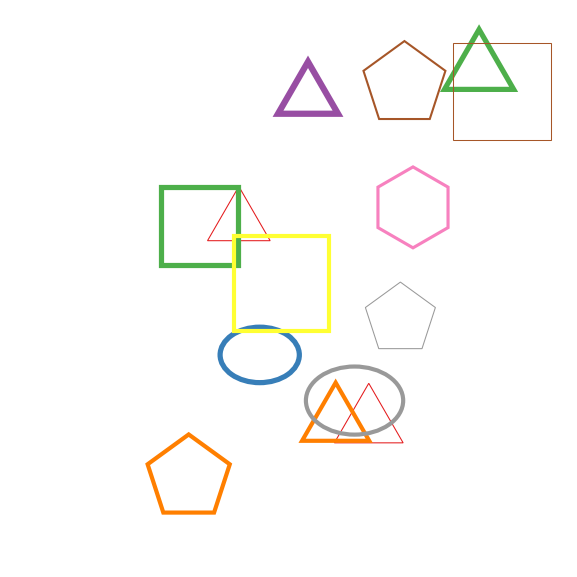[{"shape": "triangle", "thickness": 0.5, "radius": 0.31, "center": [0.414, 0.614]}, {"shape": "triangle", "thickness": 0.5, "radius": 0.34, "center": [0.639, 0.267]}, {"shape": "oval", "thickness": 2.5, "radius": 0.34, "center": [0.45, 0.385]}, {"shape": "square", "thickness": 2.5, "radius": 0.34, "center": [0.346, 0.607]}, {"shape": "triangle", "thickness": 2.5, "radius": 0.35, "center": [0.83, 0.879]}, {"shape": "triangle", "thickness": 3, "radius": 0.3, "center": [0.533, 0.832]}, {"shape": "pentagon", "thickness": 2, "radius": 0.37, "center": [0.327, 0.172]}, {"shape": "triangle", "thickness": 2, "radius": 0.34, "center": [0.581, 0.269]}, {"shape": "square", "thickness": 2, "radius": 0.41, "center": [0.488, 0.508]}, {"shape": "pentagon", "thickness": 1, "radius": 0.37, "center": [0.7, 0.853]}, {"shape": "square", "thickness": 0.5, "radius": 0.42, "center": [0.869, 0.841]}, {"shape": "hexagon", "thickness": 1.5, "radius": 0.35, "center": [0.715, 0.64]}, {"shape": "pentagon", "thickness": 0.5, "radius": 0.32, "center": [0.693, 0.447]}, {"shape": "oval", "thickness": 2, "radius": 0.42, "center": [0.614, 0.306]}]